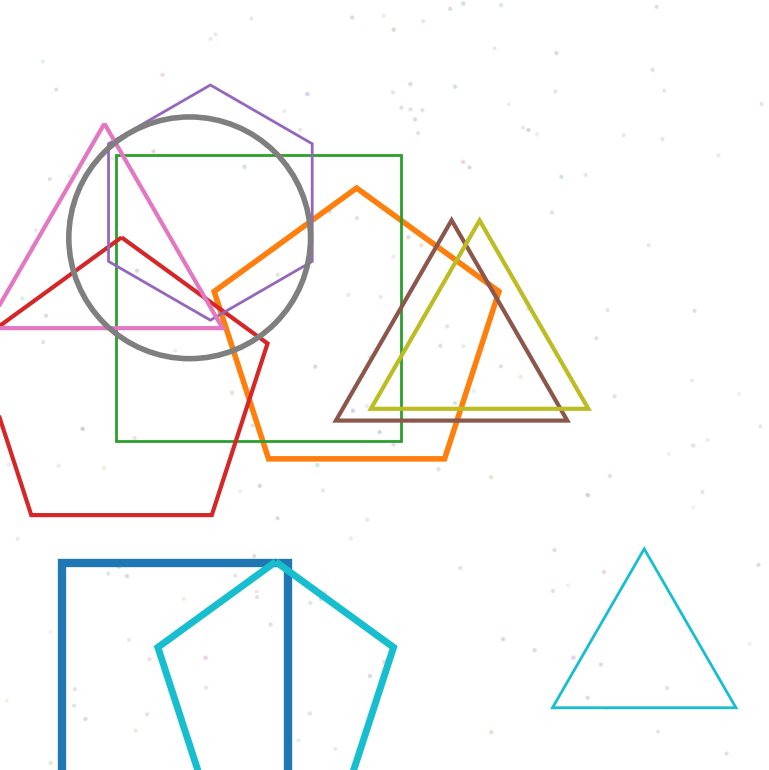[{"shape": "square", "thickness": 3, "radius": 0.74, "center": [0.227, 0.122]}, {"shape": "pentagon", "thickness": 2, "radius": 0.97, "center": [0.463, 0.561]}, {"shape": "square", "thickness": 1, "radius": 0.93, "center": [0.336, 0.613]}, {"shape": "pentagon", "thickness": 1.5, "radius": 1.0, "center": [0.158, 0.492]}, {"shape": "hexagon", "thickness": 1, "radius": 0.76, "center": [0.273, 0.737]}, {"shape": "triangle", "thickness": 1.5, "radius": 0.87, "center": [0.586, 0.541]}, {"shape": "triangle", "thickness": 1.5, "radius": 0.89, "center": [0.136, 0.662]}, {"shape": "circle", "thickness": 2, "radius": 0.78, "center": [0.246, 0.691]}, {"shape": "triangle", "thickness": 1.5, "radius": 0.82, "center": [0.623, 0.551]}, {"shape": "triangle", "thickness": 1, "radius": 0.69, "center": [0.837, 0.15]}, {"shape": "pentagon", "thickness": 2.5, "radius": 0.8, "center": [0.358, 0.11]}]